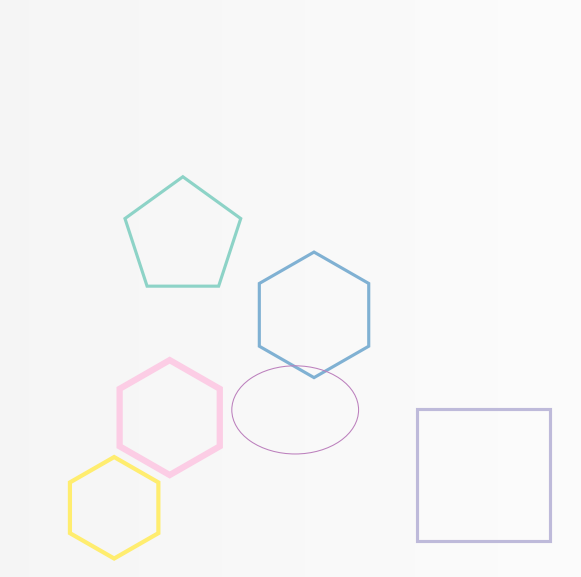[{"shape": "pentagon", "thickness": 1.5, "radius": 0.52, "center": [0.315, 0.588]}, {"shape": "square", "thickness": 1.5, "radius": 0.57, "center": [0.833, 0.176]}, {"shape": "hexagon", "thickness": 1.5, "radius": 0.54, "center": [0.54, 0.454]}, {"shape": "hexagon", "thickness": 3, "radius": 0.5, "center": [0.292, 0.276]}, {"shape": "oval", "thickness": 0.5, "radius": 0.55, "center": [0.508, 0.289]}, {"shape": "hexagon", "thickness": 2, "radius": 0.44, "center": [0.196, 0.12]}]